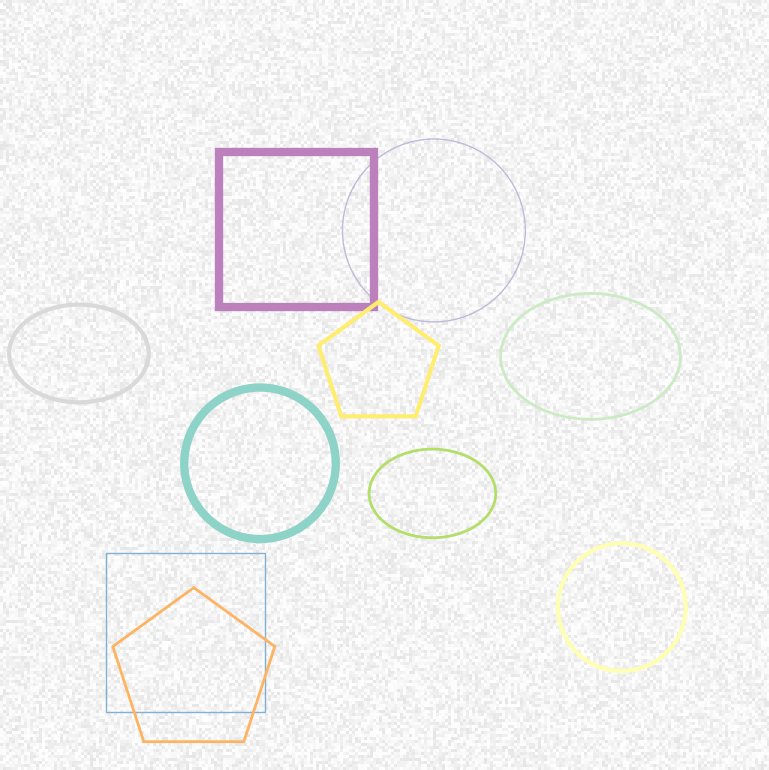[{"shape": "circle", "thickness": 3, "radius": 0.49, "center": [0.338, 0.398]}, {"shape": "circle", "thickness": 1.5, "radius": 0.41, "center": [0.808, 0.212]}, {"shape": "circle", "thickness": 0.5, "radius": 0.59, "center": [0.563, 0.701]}, {"shape": "square", "thickness": 0.5, "radius": 0.52, "center": [0.241, 0.179]}, {"shape": "pentagon", "thickness": 1, "radius": 0.55, "center": [0.252, 0.126]}, {"shape": "oval", "thickness": 1, "radius": 0.41, "center": [0.562, 0.359]}, {"shape": "oval", "thickness": 1.5, "radius": 0.45, "center": [0.103, 0.541]}, {"shape": "square", "thickness": 3, "radius": 0.5, "center": [0.385, 0.702]}, {"shape": "oval", "thickness": 1, "radius": 0.58, "center": [0.767, 0.537]}, {"shape": "pentagon", "thickness": 1.5, "radius": 0.41, "center": [0.492, 0.526]}]